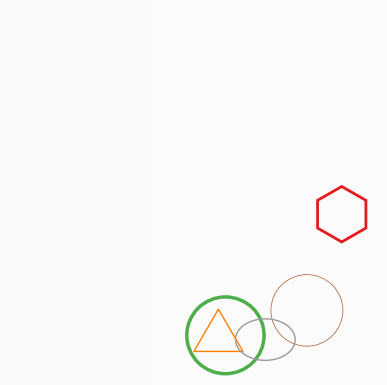[{"shape": "hexagon", "thickness": 2, "radius": 0.36, "center": [0.882, 0.444]}, {"shape": "circle", "thickness": 2.5, "radius": 0.5, "center": [0.582, 0.129]}, {"shape": "triangle", "thickness": 1, "radius": 0.37, "center": [0.564, 0.124]}, {"shape": "circle", "thickness": 0.5, "radius": 0.46, "center": [0.792, 0.194]}, {"shape": "oval", "thickness": 1, "radius": 0.39, "center": [0.685, 0.118]}]